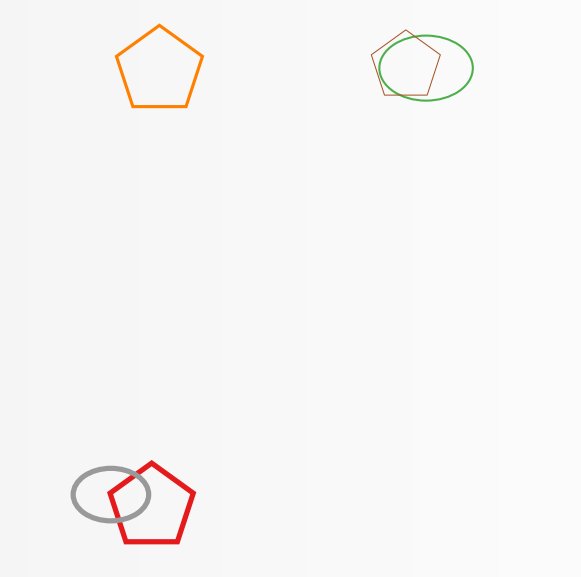[{"shape": "pentagon", "thickness": 2.5, "radius": 0.38, "center": [0.261, 0.122]}, {"shape": "oval", "thickness": 1, "radius": 0.4, "center": [0.733, 0.881]}, {"shape": "pentagon", "thickness": 1.5, "radius": 0.39, "center": [0.274, 0.877]}, {"shape": "pentagon", "thickness": 0.5, "radius": 0.31, "center": [0.698, 0.885]}, {"shape": "oval", "thickness": 2.5, "radius": 0.32, "center": [0.191, 0.143]}]